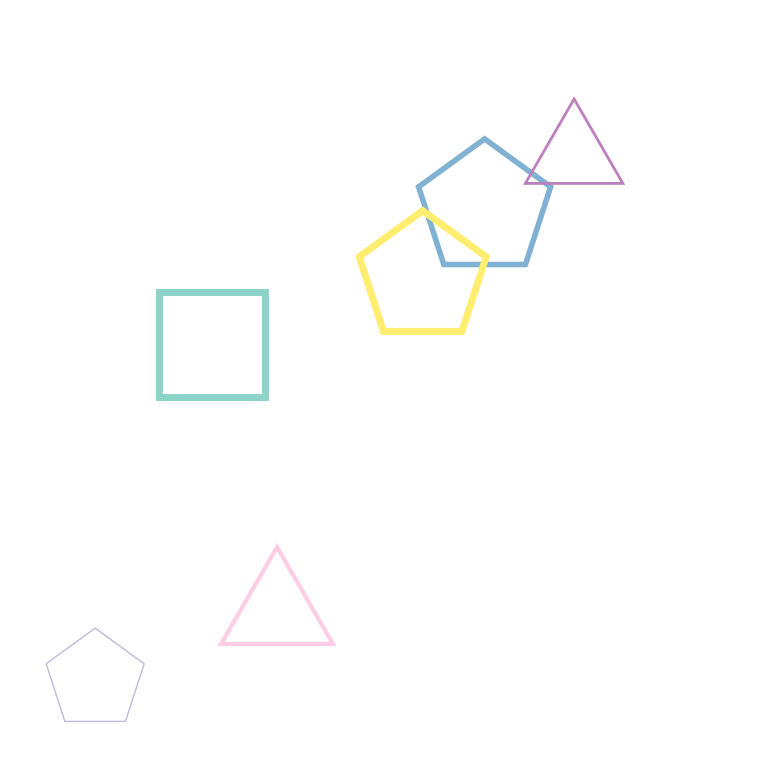[{"shape": "square", "thickness": 2.5, "radius": 0.34, "center": [0.275, 0.553]}, {"shape": "pentagon", "thickness": 0.5, "radius": 0.33, "center": [0.124, 0.117]}, {"shape": "pentagon", "thickness": 2, "radius": 0.45, "center": [0.629, 0.729]}, {"shape": "triangle", "thickness": 1.5, "radius": 0.42, "center": [0.36, 0.206]}, {"shape": "triangle", "thickness": 1, "radius": 0.37, "center": [0.746, 0.798]}, {"shape": "pentagon", "thickness": 2.5, "radius": 0.43, "center": [0.549, 0.64]}]